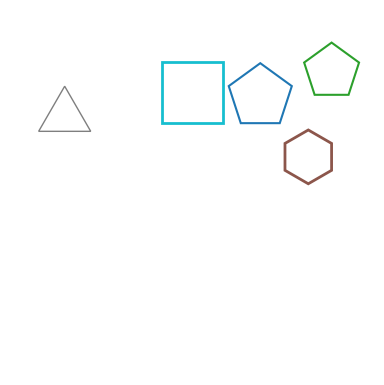[{"shape": "pentagon", "thickness": 1.5, "radius": 0.43, "center": [0.676, 0.75]}, {"shape": "pentagon", "thickness": 1.5, "radius": 0.37, "center": [0.861, 0.814]}, {"shape": "hexagon", "thickness": 2, "radius": 0.35, "center": [0.801, 0.593]}, {"shape": "triangle", "thickness": 1, "radius": 0.39, "center": [0.168, 0.698]}, {"shape": "square", "thickness": 2, "radius": 0.4, "center": [0.501, 0.759]}]